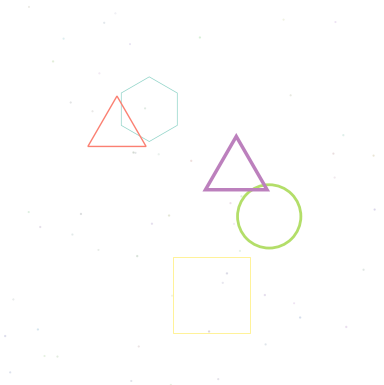[{"shape": "hexagon", "thickness": 0.5, "radius": 0.42, "center": [0.388, 0.716]}, {"shape": "triangle", "thickness": 1, "radius": 0.44, "center": [0.304, 0.663]}, {"shape": "circle", "thickness": 2, "radius": 0.41, "center": [0.699, 0.438]}, {"shape": "triangle", "thickness": 2.5, "radius": 0.46, "center": [0.614, 0.553]}, {"shape": "square", "thickness": 0.5, "radius": 0.5, "center": [0.549, 0.233]}]